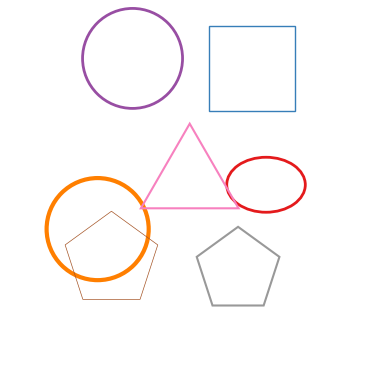[{"shape": "oval", "thickness": 2, "radius": 0.51, "center": [0.691, 0.52]}, {"shape": "square", "thickness": 1, "radius": 0.55, "center": [0.655, 0.821]}, {"shape": "circle", "thickness": 2, "radius": 0.65, "center": [0.344, 0.848]}, {"shape": "circle", "thickness": 3, "radius": 0.66, "center": [0.254, 0.405]}, {"shape": "pentagon", "thickness": 0.5, "radius": 0.63, "center": [0.289, 0.325]}, {"shape": "triangle", "thickness": 1.5, "radius": 0.73, "center": [0.493, 0.532]}, {"shape": "pentagon", "thickness": 1.5, "radius": 0.56, "center": [0.618, 0.298]}]